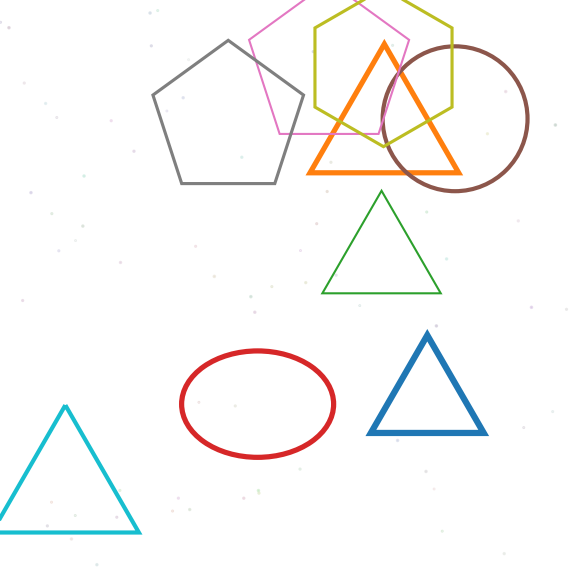[{"shape": "triangle", "thickness": 3, "radius": 0.56, "center": [0.74, 0.306]}, {"shape": "triangle", "thickness": 2.5, "radius": 0.74, "center": [0.666, 0.774]}, {"shape": "triangle", "thickness": 1, "radius": 0.59, "center": [0.661, 0.55]}, {"shape": "oval", "thickness": 2.5, "radius": 0.66, "center": [0.446, 0.299]}, {"shape": "circle", "thickness": 2, "radius": 0.63, "center": [0.788, 0.793]}, {"shape": "pentagon", "thickness": 1, "radius": 0.73, "center": [0.57, 0.885]}, {"shape": "pentagon", "thickness": 1.5, "radius": 0.69, "center": [0.395, 0.792]}, {"shape": "hexagon", "thickness": 1.5, "radius": 0.69, "center": [0.664, 0.882]}, {"shape": "triangle", "thickness": 2, "radius": 0.74, "center": [0.113, 0.151]}]